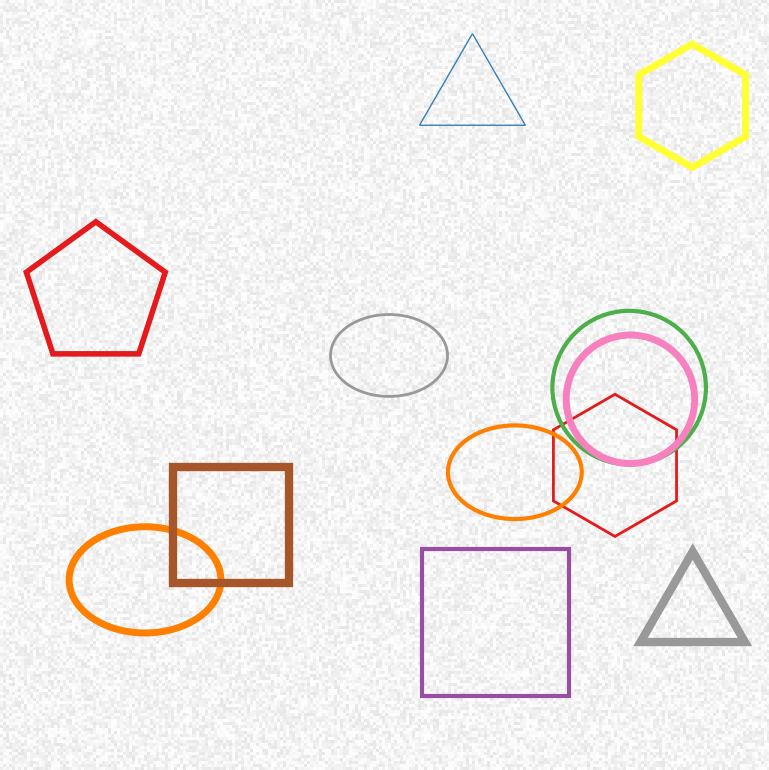[{"shape": "hexagon", "thickness": 1, "radius": 0.46, "center": [0.799, 0.396]}, {"shape": "pentagon", "thickness": 2, "radius": 0.47, "center": [0.124, 0.617]}, {"shape": "triangle", "thickness": 0.5, "radius": 0.4, "center": [0.614, 0.877]}, {"shape": "circle", "thickness": 1.5, "radius": 0.5, "center": [0.817, 0.497]}, {"shape": "square", "thickness": 1.5, "radius": 0.48, "center": [0.644, 0.192]}, {"shape": "oval", "thickness": 2.5, "radius": 0.49, "center": [0.188, 0.247]}, {"shape": "oval", "thickness": 1.5, "radius": 0.43, "center": [0.669, 0.387]}, {"shape": "hexagon", "thickness": 2.5, "radius": 0.4, "center": [0.899, 0.863]}, {"shape": "square", "thickness": 3, "radius": 0.38, "center": [0.3, 0.318]}, {"shape": "circle", "thickness": 2.5, "radius": 0.42, "center": [0.819, 0.481]}, {"shape": "oval", "thickness": 1, "radius": 0.38, "center": [0.505, 0.538]}, {"shape": "triangle", "thickness": 3, "radius": 0.39, "center": [0.9, 0.205]}]